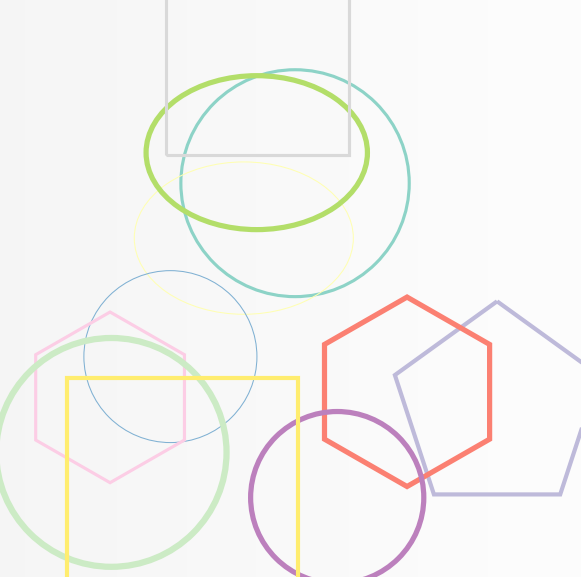[{"shape": "circle", "thickness": 1.5, "radius": 0.98, "center": [0.508, 0.682]}, {"shape": "oval", "thickness": 0.5, "radius": 0.94, "center": [0.419, 0.587]}, {"shape": "pentagon", "thickness": 2, "radius": 0.92, "center": [0.855, 0.293]}, {"shape": "hexagon", "thickness": 2.5, "radius": 0.82, "center": [0.7, 0.321]}, {"shape": "circle", "thickness": 0.5, "radius": 0.74, "center": [0.293, 0.382]}, {"shape": "oval", "thickness": 2.5, "radius": 0.95, "center": [0.442, 0.735]}, {"shape": "hexagon", "thickness": 1.5, "radius": 0.74, "center": [0.189, 0.311]}, {"shape": "square", "thickness": 1.5, "radius": 0.78, "center": [0.443, 0.888]}, {"shape": "circle", "thickness": 2.5, "radius": 0.74, "center": [0.58, 0.138]}, {"shape": "circle", "thickness": 3, "radius": 0.99, "center": [0.192, 0.216]}, {"shape": "square", "thickness": 2, "radius": 1.0, "center": [0.314, 0.145]}]